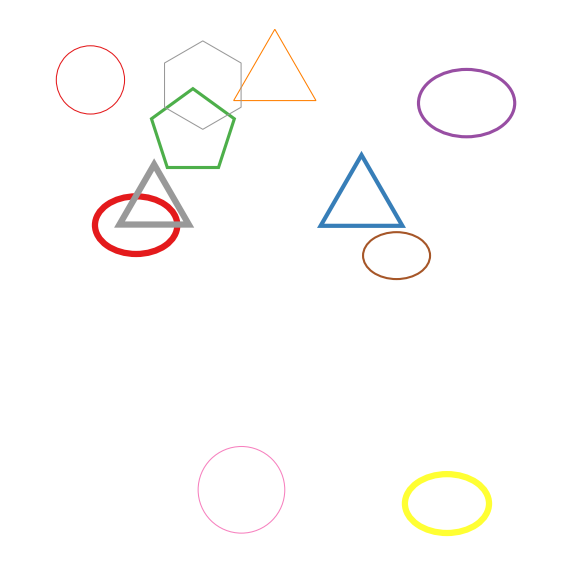[{"shape": "oval", "thickness": 3, "radius": 0.36, "center": [0.236, 0.609]}, {"shape": "circle", "thickness": 0.5, "radius": 0.3, "center": [0.157, 0.861]}, {"shape": "triangle", "thickness": 2, "radius": 0.41, "center": [0.626, 0.649]}, {"shape": "pentagon", "thickness": 1.5, "radius": 0.38, "center": [0.334, 0.77]}, {"shape": "oval", "thickness": 1.5, "radius": 0.42, "center": [0.808, 0.821]}, {"shape": "triangle", "thickness": 0.5, "radius": 0.41, "center": [0.476, 0.866]}, {"shape": "oval", "thickness": 3, "radius": 0.36, "center": [0.774, 0.127]}, {"shape": "oval", "thickness": 1, "radius": 0.29, "center": [0.687, 0.557]}, {"shape": "circle", "thickness": 0.5, "radius": 0.38, "center": [0.418, 0.151]}, {"shape": "triangle", "thickness": 3, "radius": 0.35, "center": [0.267, 0.645]}, {"shape": "hexagon", "thickness": 0.5, "radius": 0.38, "center": [0.351, 0.852]}]